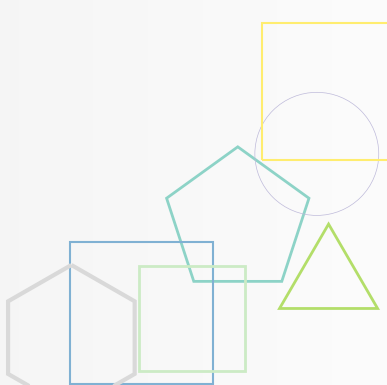[{"shape": "pentagon", "thickness": 2, "radius": 0.97, "center": [0.614, 0.425]}, {"shape": "circle", "thickness": 0.5, "radius": 0.8, "center": [0.818, 0.6]}, {"shape": "square", "thickness": 1.5, "radius": 0.92, "center": [0.366, 0.187]}, {"shape": "triangle", "thickness": 2, "radius": 0.73, "center": [0.848, 0.272]}, {"shape": "hexagon", "thickness": 3, "radius": 0.94, "center": [0.184, 0.123]}, {"shape": "square", "thickness": 2, "radius": 0.68, "center": [0.496, 0.172]}, {"shape": "square", "thickness": 1.5, "radius": 0.88, "center": [0.854, 0.762]}]